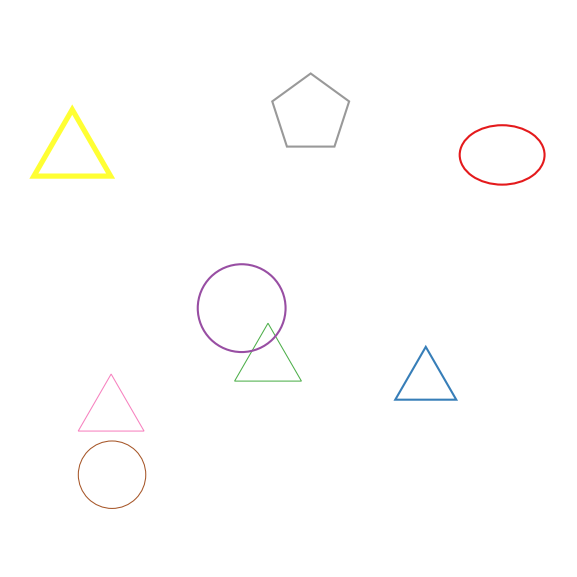[{"shape": "oval", "thickness": 1, "radius": 0.37, "center": [0.869, 0.731]}, {"shape": "triangle", "thickness": 1, "radius": 0.3, "center": [0.737, 0.338]}, {"shape": "triangle", "thickness": 0.5, "radius": 0.33, "center": [0.464, 0.373]}, {"shape": "circle", "thickness": 1, "radius": 0.38, "center": [0.418, 0.466]}, {"shape": "triangle", "thickness": 2.5, "radius": 0.38, "center": [0.125, 0.733]}, {"shape": "circle", "thickness": 0.5, "radius": 0.29, "center": [0.194, 0.177]}, {"shape": "triangle", "thickness": 0.5, "radius": 0.33, "center": [0.192, 0.286]}, {"shape": "pentagon", "thickness": 1, "radius": 0.35, "center": [0.538, 0.802]}]